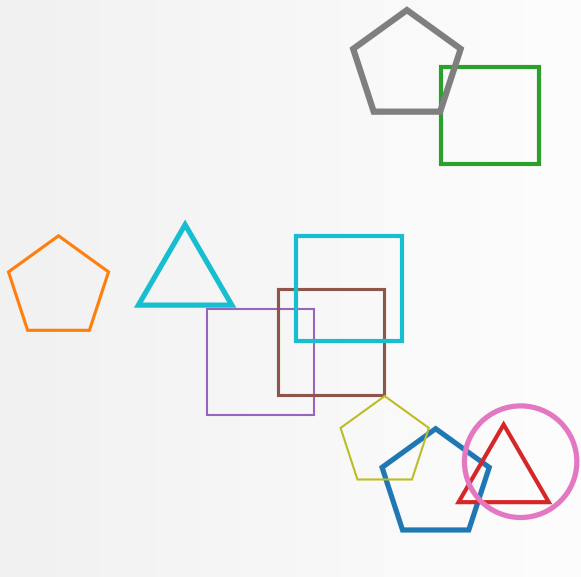[{"shape": "pentagon", "thickness": 2.5, "radius": 0.48, "center": [0.75, 0.16]}, {"shape": "pentagon", "thickness": 1.5, "radius": 0.45, "center": [0.101, 0.5]}, {"shape": "square", "thickness": 2, "radius": 0.42, "center": [0.843, 0.799]}, {"shape": "triangle", "thickness": 2, "radius": 0.45, "center": [0.867, 0.174]}, {"shape": "square", "thickness": 1, "radius": 0.46, "center": [0.448, 0.372]}, {"shape": "square", "thickness": 1.5, "radius": 0.46, "center": [0.569, 0.407]}, {"shape": "circle", "thickness": 2.5, "radius": 0.48, "center": [0.896, 0.2]}, {"shape": "pentagon", "thickness": 3, "radius": 0.49, "center": [0.7, 0.884]}, {"shape": "pentagon", "thickness": 1, "radius": 0.4, "center": [0.662, 0.233]}, {"shape": "square", "thickness": 2, "radius": 0.45, "center": [0.6, 0.5]}, {"shape": "triangle", "thickness": 2.5, "radius": 0.46, "center": [0.318, 0.517]}]